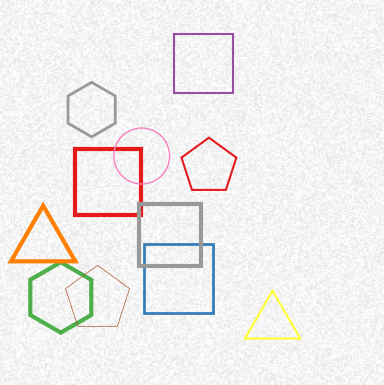[{"shape": "square", "thickness": 3, "radius": 0.43, "center": [0.281, 0.528]}, {"shape": "pentagon", "thickness": 1.5, "radius": 0.37, "center": [0.543, 0.567]}, {"shape": "square", "thickness": 2, "radius": 0.45, "center": [0.463, 0.278]}, {"shape": "hexagon", "thickness": 3, "radius": 0.46, "center": [0.158, 0.227]}, {"shape": "square", "thickness": 1.5, "radius": 0.38, "center": [0.529, 0.834]}, {"shape": "triangle", "thickness": 3, "radius": 0.48, "center": [0.112, 0.369]}, {"shape": "triangle", "thickness": 1.5, "radius": 0.41, "center": [0.708, 0.162]}, {"shape": "pentagon", "thickness": 0.5, "radius": 0.44, "center": [0.253, 0.223]}, {"shape": "circle", "thickness": 1, "radius": 0.36, "center": [0.368, 0.595]}, {"shape": "square", "thickness": 3, "radius": 0.4, "center": [0.442, 0.391]}, {"shape": "hexagon", "thickness": 2, "radius": 0.35, "center": [0.238, 0.715]}]